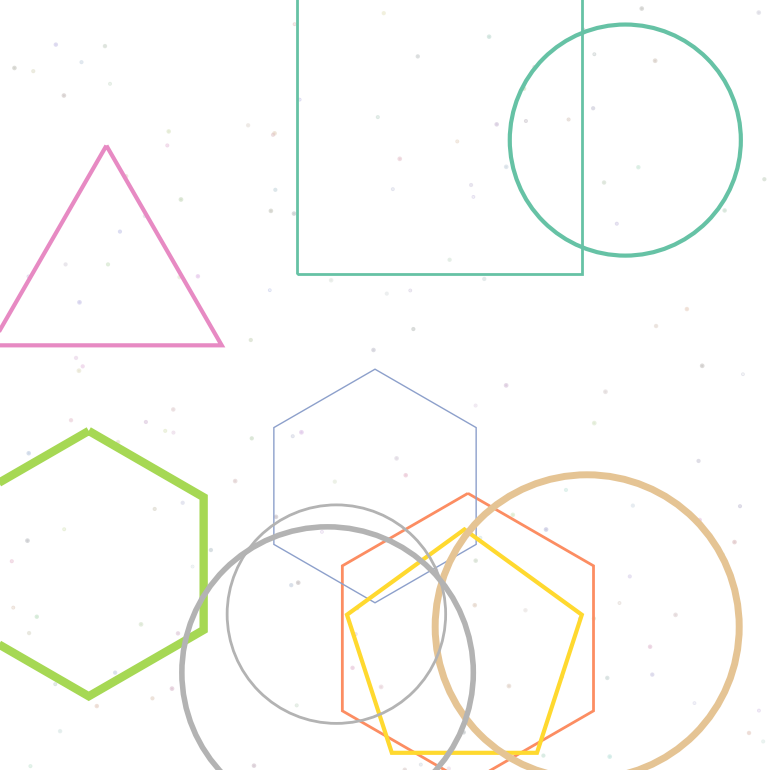[{"shape": "square", "thickness": 1, "radius": 0.93, "center": [0.571, 0.829]}, {"shape": "circle", "thickness": 1.5, "radius": 0.75, "center": [0.812, 0.818]}, {"shape": "hexagon", "thickness": 1, "radius": 0.94, "center": [0.608, 0.171]}, {"shape": "hexagon", "thickness": 0.5, "radius": 0.76, "center": [0.487, 0.369]}, {"shape": "triangle", "thickness": 1.5, "radius": 0.86, "center": [0.138, 0.638]}, {"shape": "hexagon", "thickness": 3, "radius": 0.86, "center": [0.115, 0.268]}, {"shape": "pentagon", "thickness": 1.5, "radius": 0.8, "center": [0.603, 0.152]}, {"shape": "circle", "thickness": 2.5, "radius": 0.99, "center": [0.763, 0.186]}, {"shape": "circle", "thickness": 2, "radius": 0.95, "center": [0.425, 0.127]}, {"shape": "circle", "thickness": 1, "radius": 0.71, "center": [0.437, 0.202]}]